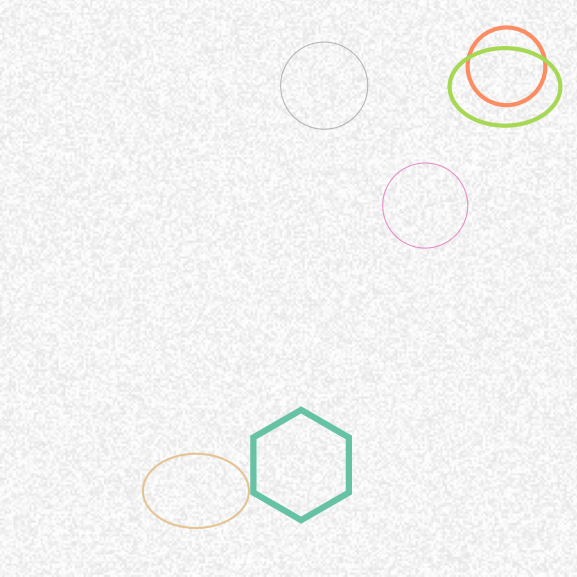[{"shape": "hexagon", "thickness": 3, "radius": 0.48, "center": [0.521, 0.194]}, {"shape": "circle", "thickness": 2, "radius": 0.34, "center": [0.877, 0.884]}, {"shape": "circle", "thickness": 0.5, "radius": 0.37, "center": [0.736, 0.643]}, {"shape": "oval", "thickness": 2, "radius": 0.48, "center": [0.874, 0.849]}, {"shape": "oval", "thickness": 1, "radius": 0.46, "center": [0.339, 0.149]}, {"shape": "circle", "thickness": 0.5, "radius": 0.38, "center": [0.561, 0.851]}]